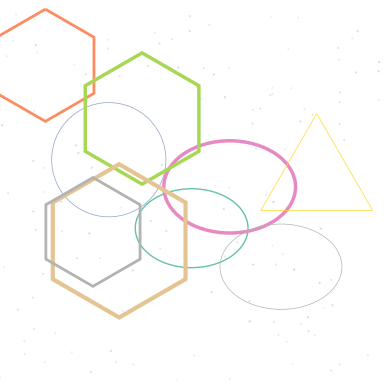[{"shape": "oval", "thickness": 1, "radius": 0.73, "center": [0.498, 0.407]}, {"shape": "hexagon", "thickness": 2, "radius": 0.73, "center": [0.118, 0.83]}, {"shape": "circle", "thickness": 0.5, "radius": 0.74, "center": [0.283, 0.585]}, {"shape": "oval", "thickness": 2.5, "radius": 0.86, "center": [0.597, 0.515]}, {"shape": "hexagon", "thickness": 2.5, "radius": 0.85, "center": [0.369, 0.692]}, {"shape": "triangle", "thickness": 0.5, "radius": 0.84, "center": [0.823, 0.537]}, {"shape": "hexagon", "thickness": 3, "radius": 1.0, "center": [0.31, 0.374]}, {"shape": "oval", "thickness": 0.5, "radius": 0.79, "center": [0.73, 0.307]}, {"shape": "hexagon", "thickness": 2, "radius": 0.71, "center": [0.241, 0.398]}]